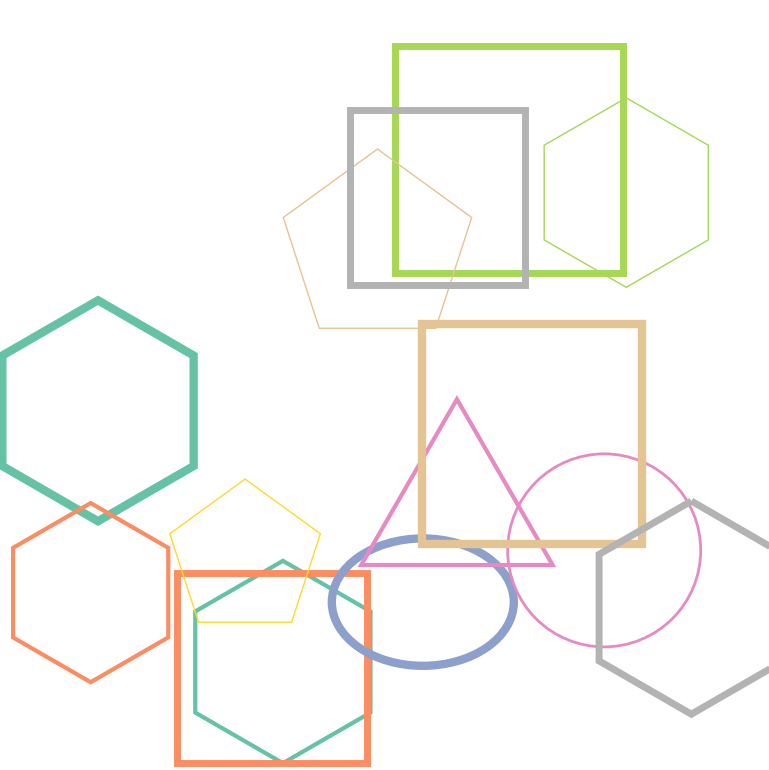[{"shape": "hexagon", "thickness": 1.5, "radius": 0.66, "center": [0.367, 0.14]}, {"shape": "hexagon", "thickness": 3, "radius": 0.72, "center": [0.127, 0.467]}, {"shape": "hexagon", "thickness": 1.5, "radius": 0.58, "center": [0.118, 0.23]}, {"shape": "square", "thickness": 2.5, "radius": 0.62, "center": [0.353, 0.132]}, {"shape": "oval", "thickness": 3, "radius": 0.59, "center": [0.549, 0.218]}, {"shape": "triangle", "thickness": 1.5, "radius": 0.72, "center": [0.593, 0.338]}, {"shape": "circle", "thickness": 1, "radius": 0.63, "center": [0.785, 0.285]}, {"shape": "hexagon", "thickness": 0.5, "radius": 0.62, "center": [0.813, 0.75]}, {"shape": "square", "thickness": 2.5, "radius": 0.74, "center": [0.661, 0.793]}, {"shape": "pentagon", "thickness": 0.5, "radius": 0.51, "center": [0.318, 0.275]}, {"shape": "pentagon", "thickness": 0.5, "radius": 0.64, "center": [0.49, 0.678]}, {"shape": "square", "thickness": 3, "radius": 0.71, "center": [0.691, 0.436]}, {"shape": "hexagon", "thickness": 2.5, "radius": 0.69, "center": [0.898, 0.211]}, {"shape": "square", "thickness": 2.5, "radius": 0.57, "center": [0.568, 0.743]}]